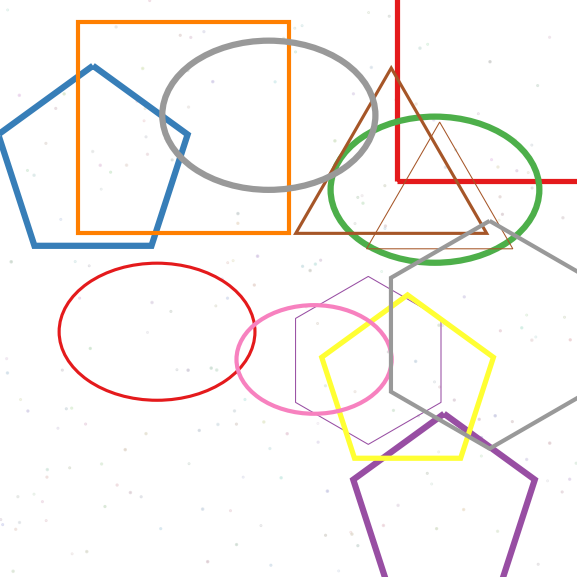[{"shape": "oval", "thickness": 1.5, "radius": 0.85, "center": [0.272, 0.425]}, {"shape": "square", "thickness": 2.5, "radius": 0.8, "center": [0.848, 0.846]}, {"shape": "pentagon", "thickness": 3, "radius": 0.86, "center": [0.161, 0.713]}, {"shape": "oval", "thickness": 3, "radius": 0.9, "center": [0.753, 0.671]}, {"shape": "hexagon", "thickness": 0.5, "radius": 0.73, "center": [0.638, 0.375]}, {"shape": "pentagon", "thickness": 3, "radius": 0.83, "center": [0.769, 0.117]}, {"shape": "square", "thickness": 2, "radius": 0.91, "center": [0.318, 0.779]}, {"shape": "pentagon", "thickness": 2.5, "radius": 0.78, "center": [0.706, 0.332]}, {"shape": "triangle", "thickness": 1.5, "radius": 0.95, "center": [0.677, 0.69]}, {"shape": "triangle", "thickness": 0.5, "radius": 0.73, "center": [0.761, 0.641]}, {"shape": "oval", "thickness": 2, "radius": 0.67, "center": [0.544, 0.377]}, {"shape": "oval", "thickness": 3, "radius": 0.92, "center": [0.466, 0.8]}, {"shape": "hexagon", "thickness": 2, "radius": 0.99, "center": [0.848, 0.419]}]